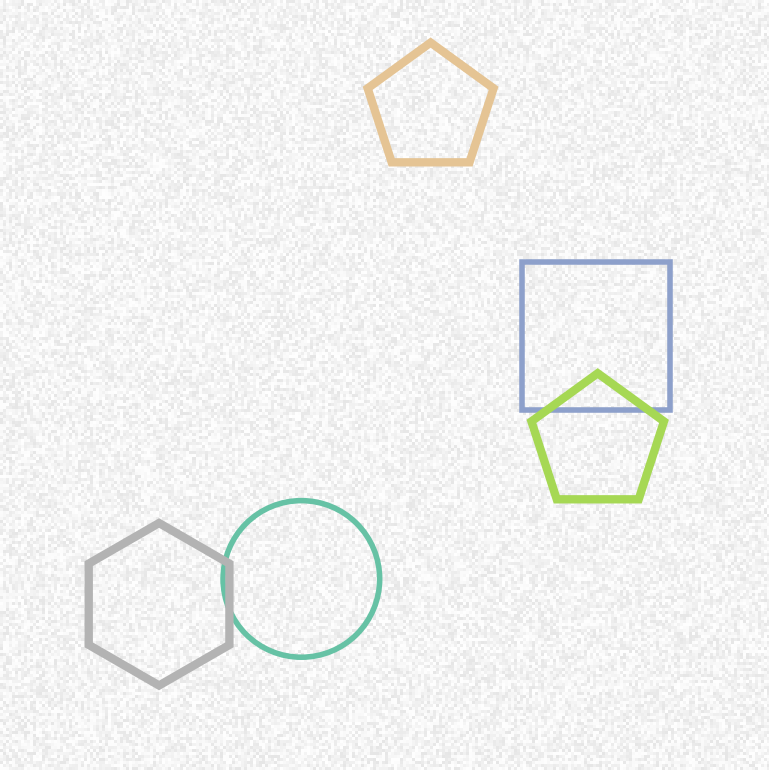[{"shape": "circle", "thickness": 2, "radius": 0.51, "center": [0.391, 0.248]}, {"shape": "square", "thickness": 2, "radius": 0.48, "center": [0.774, 0.563]}, {"shape": "pentagon", "thickness": 3, "radius": 0.45, "center": [0.776, 0.425]}, {"shape": "pentagon", "thickness": 3, "radius": 0.43, "center": [0.559, 0.859]}, {"shape": "hexagon", "thickness": 3, "radius": 0.53, "center": [0.207, 0.215]}]